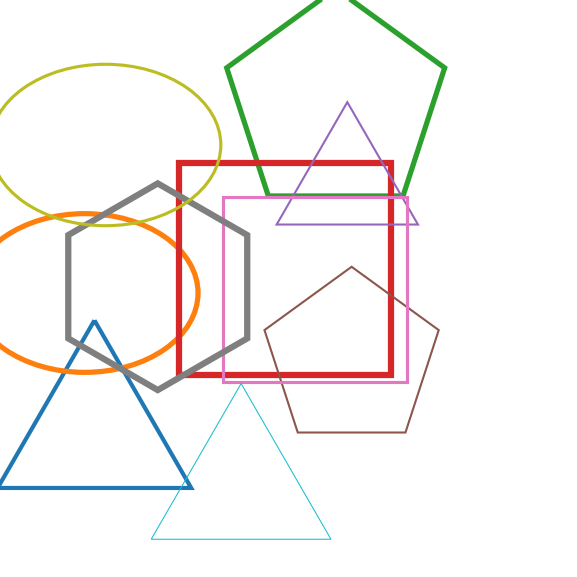[{"shape": "triangle", "thickness": 2, "radius": 0.97, "center": [0.164, 0.251]}, {"shape": "oval", "thickness": 2.5, "radius": 0.98, "center": [0.147, 0.492]}, {"shape": "pentagon", "thickness": 2.5, "radius": 0.99, "center": [0.581, 0.82]}, {"shape": "square", "thickness": 3, "radius": 0.92, "center": [0.494, 0.534]}, {"shape": "triangle", "thickness": 1, "radius": 0.71, "center": [0.601, 0.681]}, {"shape": "pentagon", "thickness": 1, "radius": 0.79, "center": [0.609, 0.379]}, {"shape": "square", "thickness": 1.5, "radius": 0.8, "center": [0.545, 0.498]}, {"shape": "hexagon", "thickness": 3, "radius": 0.89, "center": [0.273, 0.503]}, {"shape": "oval", "thickness": 1.5, "radius": 1.0, "center": [0.183, 0.748]}, {"shape": "triangle", "thickness": 0.5, "radius": 0.9, "center": [0.417, 0.155]}]